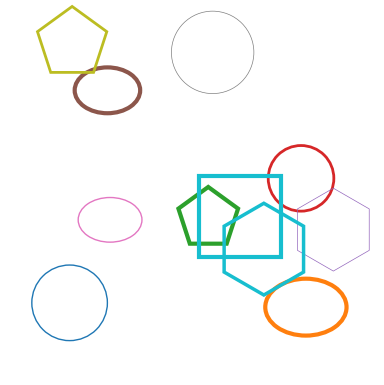[{"shape": "circle", "thickness": 1, "radius": 0.49, "center": [0.181, 0.213]}, {"shape": "oval", "thickness": 3, "radius": 0.53, "center": [0.795, 0.202]}, {"shape": "pentagon", "thickness": 3, "radius": 0.41, "center": [0.541, 0.433]}, {"shape": "circle", "thickness": 2, "radius": 0.43, "center": [0.782, 0.537]}, {"shape": "hexagon", "thickness": 0.5, "radius": 0.54, "center": [0.866, 0.404]}, {"shape": "oval", "thickness": 3, "radius": 0.43, "center": [0.279, 0.765]}, {"shape": "oval", "thickness": 1, "radius": 0.41, "center": [0.286, 0.429]}, {"shape": "circle", "thickness": 0.5, "radius": 0.54, "center": [0.552, 0.864]}, {"shape": "pentagon", "thickness": 2, "radius": 0.47, "center": [0.187, 0.889]}, {"shape": "hexagon", "thickness": 2.5, "radius": 0.6, "center": [0.685, 0.353]}, {"shape": "square", "thickness": 3, "radius": 0.53, "center": [0.623, 0.438]}]